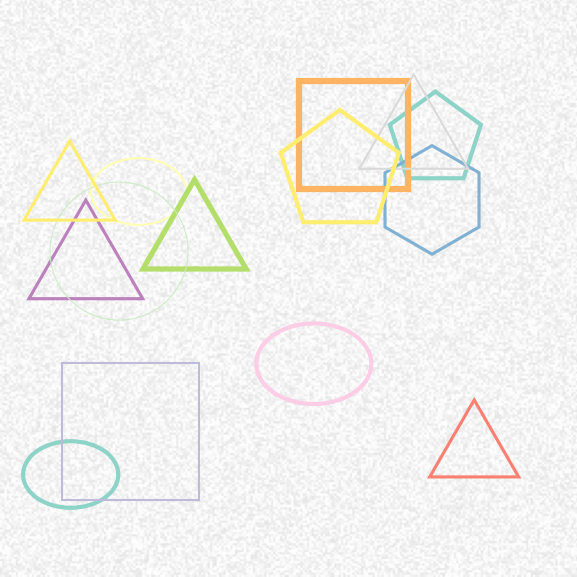[{"shape": "pentagon", "thickness": 2, "radius": 0.41, "center": [0.754, 0.758]}, {"shape": "oval", "thickness": 2, "radius": 0.41, "center": [0.122, 0.178]}, {"shape": "oval", "thickness": 1, "radius": 0.41, "center": [0.24, 0.667]}, {"shape": "square", "thickness": 1, "radius": 0.59, "center": [0.227, 0.252]}, {"shape": "triangle", "thickness": 1.5, "radius": 0.44, "center": [0.821, 0.218]}, {"shape": "hexagon", "thickness": 1.5, "radius": 0.47, "center": [0.748, 0.653]}, {"shape": "square", "thickness": 3, "radius": 0.47, "center": [0.612, 0.765]}, {"shape": "triangle", "thickness": 2.5, "radius": 0.52, "center": [0.337, 0.585]}, {"shape": "oval", "thickness": 2, "radius": 0.5, "center": [0.543, 0.369]}, {"shape": "triangle", "thickness": 1, "radius": 0.54, "center": [0.716, 0.761]}, {"shape": "triangle", "thickness": 1.5, "radius": 0.57, "center": [0.149, 0.539]}, {"shape": "circle", "thickness": 0.5, "radius": 0.6, "center": [0.206, 0.564]}, {"shape": "triangle", "thickness": 1.5, "radius": 0.46, "center": [0.121, 0.664]}, {"shape": "pentagon", "thickness": 2, "radius": 0.54, "center": [0.588, 0.701]}]